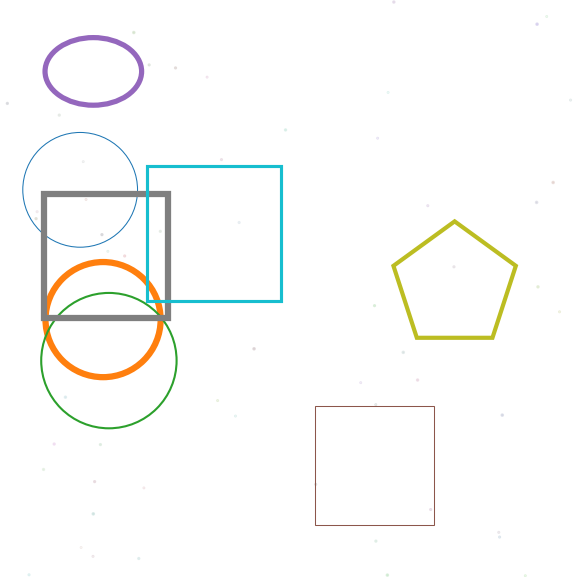[{"shape": "circle", "thickness": 0.5, "radius": 0.5, "center": [0.139, 0.67]}, {"shape": "circle", "thickness": 3, "radius": 0.5, "center": [0.178, 0.446]}, {"shape": "circle", "thickness": 1, "radius": 0.59, "center": [0.189, 0.375]}, {"shape": "oval", "thickness": 2.5, "radius": 0.42, "center": [0.162, 0.875]}, {"shape": "square", "thickness": 0.5, "radius": 0.51, "center": [0.649, 0.193]}, {"shape": "square", "thickness": 3, "radius": 0.54, "center": [0.184, 0.556]}, {"shape": "pentagon", "thickness": 2, "radius": 0.56, "center": [0.787, 0.504]}, {"shape": "square", "thickness": 1.5, "radius": 0.58, "center": [0.371, 0.595]}]